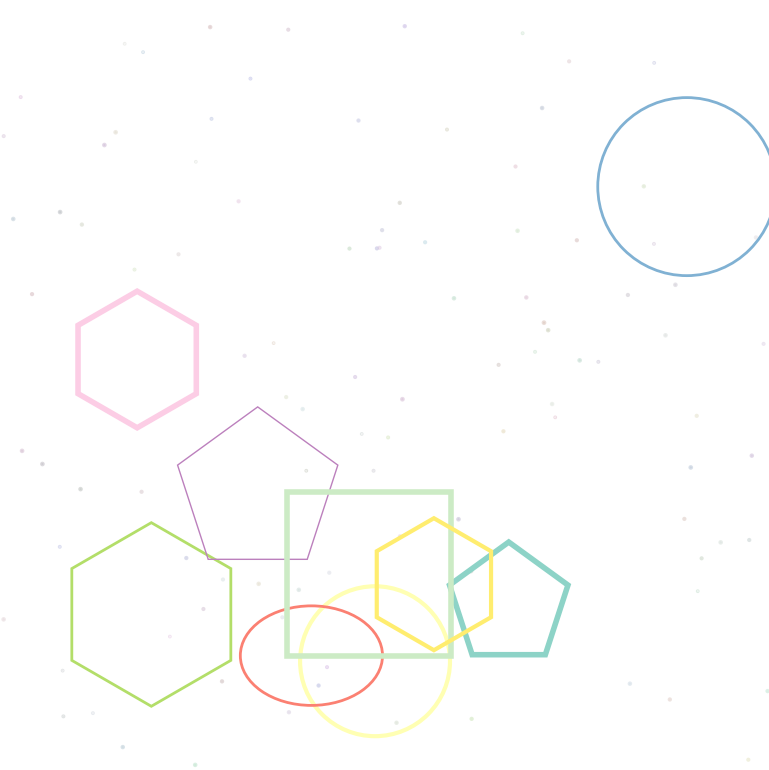[{"shape": "pentagon", "thickness": 2, "radius": 0.4, "center": [0.661, 0.215]}, {"shape": "circle", "thickness": 1.5, "radius": 0.49, "center": [0.487, 0.141]}, {"shape": "oval", "thickness": 1, "radius": 0.46, "center": [0.404, 0.149]}, {"shape": "circle", "thickness": 1, "radius": 0.58, "center": [0.892, 0.758]}, {"shape": "hexagon", "thickness": 1, "radius": 0.6, "center": [0.197, 0.202]}, {"shape": "hexagon", "thickness": 2, "radius": 0.44, "center": [0.178, 0.533]}, {"shape": "pentagon", "thickness": 0.5, "radius": 0.55, "center": [0.335, 0.362]}, {"shape": "square", "thickness": 2, "radius": 0.53, "center": [0.479, 0.254]}, {"shape": "hexagon", "thickness": 1.5, "radius": 0.43, "center": [0.564, 0.241]}]